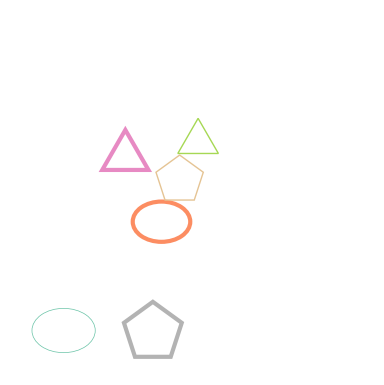[{"shape": "oval", "thickness": 0.5, "radius": 0.41, "center": [0.165, 0.142]}, {"shape": "oval", "thickness": 3, "radius": 0.37, "center": [0.419, 0.424]}, {"shape": "triangle", "thickness": 3, "radius": 0.35, "center": [0.326, 0.593]}, {"shape": "triangle", "thickness": 1, "radius": 0.3, "center": [0.515, 0.632]}, {"shape": "pentagon", "thickness": 1, "radius": 0.32, "center": [0.467, 0.533]}, {"shape": "pentagon", "thickness": 3, "radius": 0.39, "center": [0.397, 0.137]}]